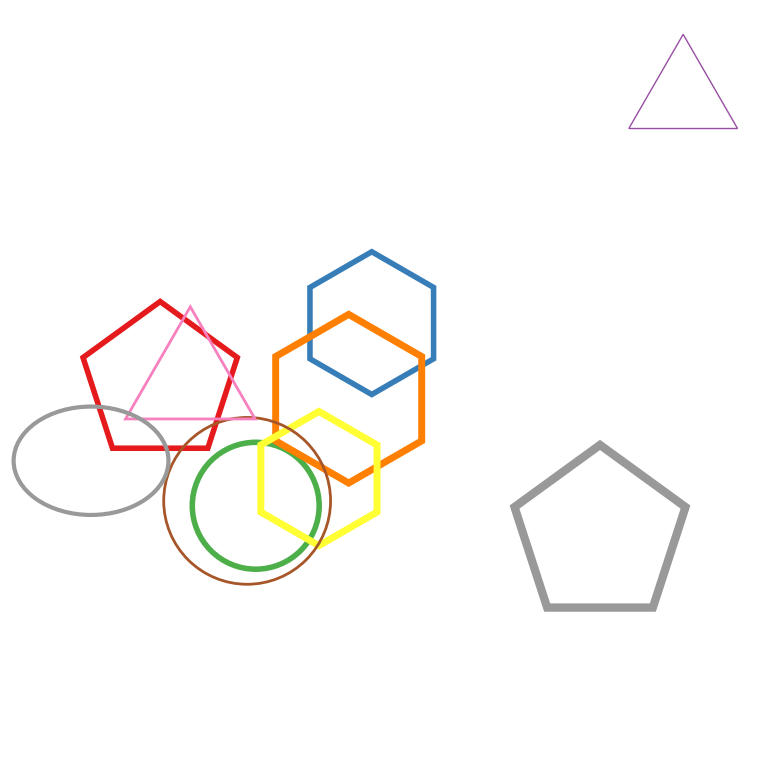[{"shape": "pentagon", "thickness": 2, "radius": 0.53, "center": [0.208, 0.503]}, {"shape": "hexagon", "thickness": 2, "radius": 0.46, "center": [0.483, 0.58]}, {"shape": "circle", "thickness": 2, "radius": 0.41, "center": [0.332, 0.343]}, {"shape": "triangle", "thickness": 0.5, "radius": 0.41, "center": [0.887, 0.874]}, {"shape": "hexagon", "thickness": 2.5, "radius": 0.55, "center": [0.453, 0.482]}, {"shape": "hexagon", "thickness": 2.5, "radius": 0.44, "center": [0.414, 0.379]}, {"shape": "circle", "thickness": 1, "radius": 0.54, "center": [0.321, 0.35]}, {"shape": "triangle", "thickness": 1, "radius": 0.49, "center": [0.247, 0.504]}, {"shape": "oval", "thickness": 1.5, "radius": 0.5, "center": [0.118, 0.402]}, {"shape": "pentagon", "thickness": 3, "radius": 0.58, "center": [0.779, 0.305]}]